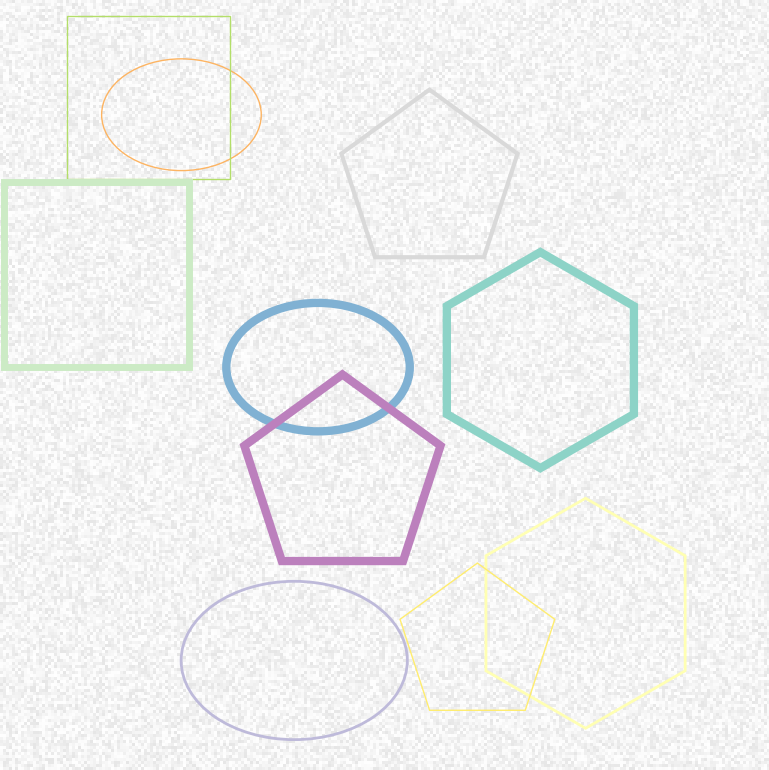[{"shape": "hexagon", "thickness": 3, "radius": 0.7, "center": [0.702, 0.532]}, {"shape": "hexagon", "thickness": 1, "radius": 0.75, "center": [0.76, 0.204]}, {"shape": "oval", "thickness": 1, "radius": 0.73, "center": [0.382, 0.142]}, {"shape": "oval", "thickness": 3, "radius": 0.6, "center": [0.413, 0.523]}, {"shape": "oval", "thickness": 0.5, "radius": 0.52, "center": [0.236, 0.851]}, {"shape": "square", "thickness": 0.5, "radius": 0.53, "center": [0.193, 0.874]}, {"shape": "pentagon", "thickness": 1.5, "radius": 0.6, "center": [0.558, 0.763]}, {"shape": "pentagon", "thickness": 3, "radius": 0.67, "center": [0.445, 0.38]}, {"shape": "square", "thickness": 2.5, "radius": 0.6, "center": [0.125, 0.644]}, {"shape": "pentagon", "thickness": 0.5, "radius": 0.53, "center": [0.62, 0.163]}]